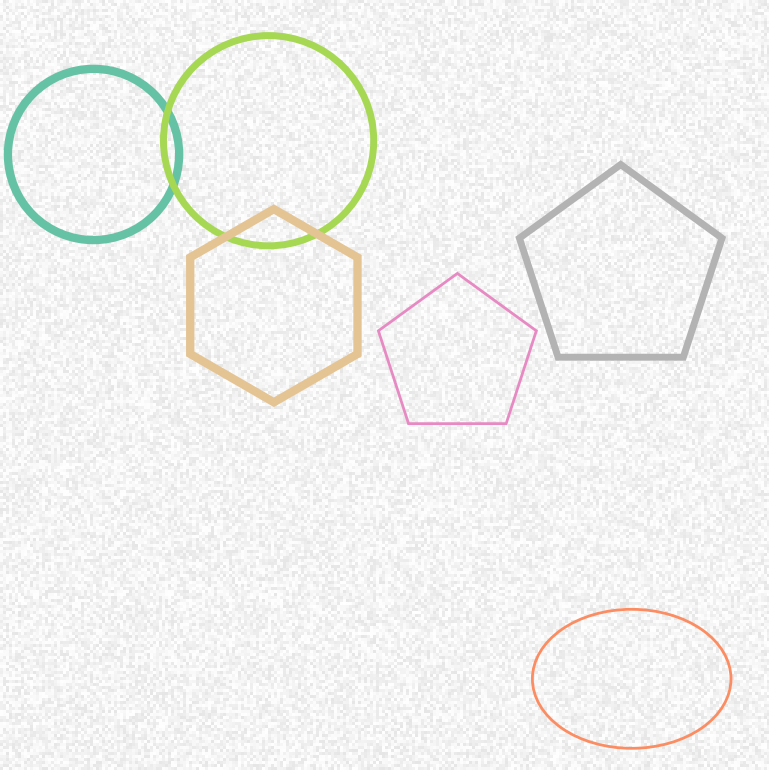[{"shape": "circle", "thickness": 3, "radius": 0.56, "center": [0.121, 0.799]}, {"shape": "oval", "thickness": 1, "radius": 0.64, "center": [0.82, 0.118]}, {"shape": "pentagon", "thickness": 1, "radius": 0.54, "center": [0.594, 0.537]}, {"shape": "circle", "thickness": 2.5, "radius": 0.68, "center": [0.349, 0.817]}, {"shape": "hexagon", "thickness": 3, "radius": 0.63, "center": [0.356, 0.603]}, {"shape": "pentagon", "thickness": 2.5, "radius": 0.69, "center": [0.806, 0.648]}]